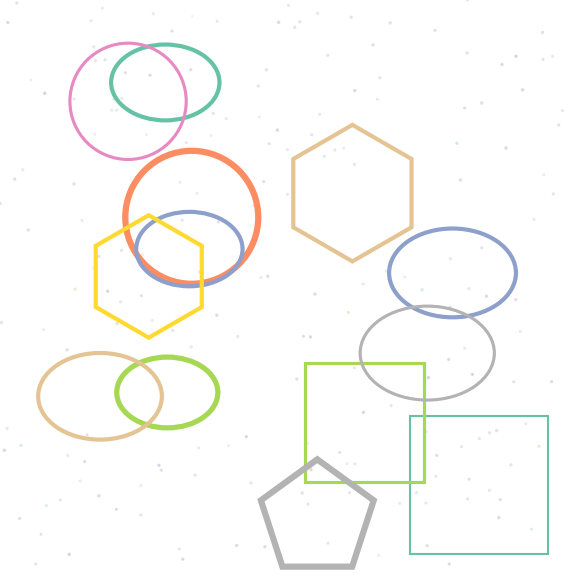[{"shape": "oval", "thickness": 2, "radius": 0.47, "center": [0.286, 0.856]}, {"shape": "square", "thickness": 1, "radius": 0.6, "center": [0.83, 0.159]}, {"shape": "circle", "thickness": 3, "radius": 0.58, "center": [0.332, 0.623]}, {"shape": "oval", "thickness": 2, "radius": 0.46, "center": [0.328, 0.568]}, {"shape": "oval", "thickness": 2, "radius": 0.55, "center": [0.784, 0.527]}, {"shape": "circle", "thickness": 1.5, "radius": 0.5, "center": [0.222, 0.824]}, {"shape": "square", "thickness": 1.5, "radius": 0.51, "center": [0.631, 0.267]}, {"shape": "oval", "thickness": 2.5, "radius": 0.44, "center": [0.29, 0.32]}, {"shape": "hexagon", "thickness": 2, "radius": 0.53, "center": [0.258, 0.52]}, {"shape": "oval", "thickness": 2, "radius": 0.54, "center": [0.173, 0.313]}, {"shape": "hexagon", "thickness": 2, "radius": 0.59, "center": [0.61, 0.665]}, {"shape": "oval", "thickness": 1.5, "radius": 0.58, "center": [0.74, 0.388]}, {"shape": "pentagon", "thickness": 3, "radius": 0.51, "center": [0.549, 0.101]}]